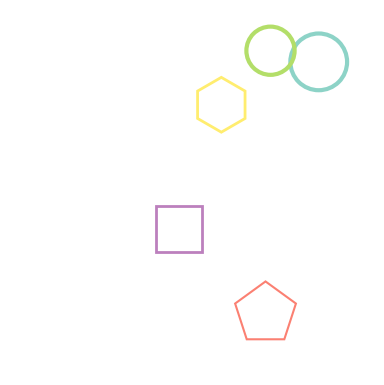[{"shape": "circle", "thickness": 3, "radius": 0.37, "center": [0.828, 0.839]}, {"shape": "pentagon", "thickness": 1.5, "radius": 0.42, "center": [0.69, 0.186]}, {"shape": "circle", "thickness": 3, "radius": 0.31, "center": [0.703, 0.868]}, {"shape": "square", "thickness": 2, "radius": 0.3, "center": [0.465, 0.405]}, {"shape": "hexagon", "thickness": 2, "radius": 0.36, "center": [0.575, 0.728]}]